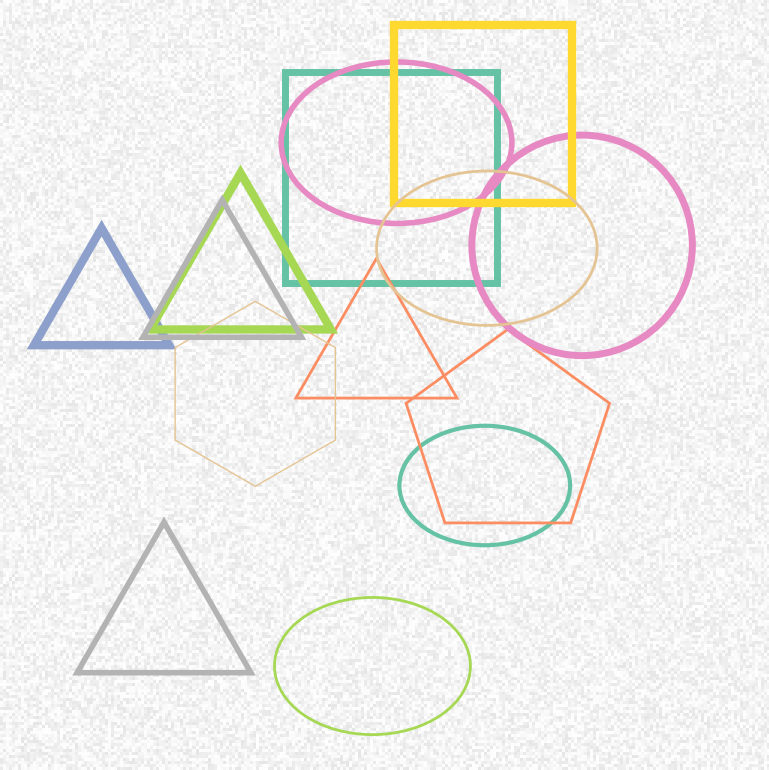[{"shape": "square", "thickness": 2.5, "radius": 0.69, "center": [0.508, 0.77]}, {"shape": "oval", "thickness": 1.5, "radius": 0.55, "center": [0.63, 0.369]}, {"shape": "pentagon", "thickness": 1, "radius": 0.69, "center": [0.66, 0.433]}, {"shape": "triangle", "thickness": 1, "radius": 0.6, "center": [0.489, 0.543]}, {"shape": "triangle", "thickness": 3, "radius": 0.51, "center": [0.132, 0.602]}, {"shape": "circle", "thickness": 2.5, "radius": 0.72, "center": [0.756, 0.681]}, {"shape": "oval", "thickness": 2, "radius": 0.75, "center": [0.515, 0.815]}, {"shape": "oval", "thickness": 1, "radius": 0.64, "center": [0.484, 0.135]}, {"shape": "triangle", "thickness": 3, "radius": 0.68, "center": [0.312, 0.64]}, {"shape": "square", "thickness": 3, "radius": 0.58, "center": [0.628, 0.852]}, {"shape": "oval", "thickness": 1, "radius": 0.72, "center": [0.632, 0.678]}, {"shape": "hexagon", "thickness": 0.5, "radius": 0.6, "center": [0.332, 0.489]}, {"shape": "triangle", "thickness": 2, "radius": 0.65, "center": [0.213, 0.192]}, {"shape": "triangle", "thickness": 2, "radius": 0.59, "center": [0.289, 0.621]}]